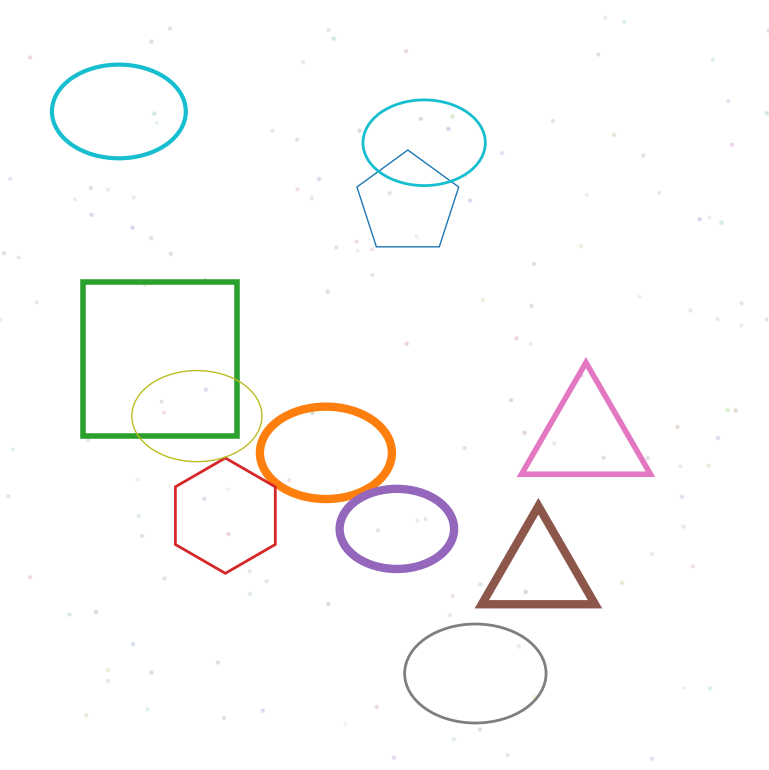[{"shape": "pentagon", "thickness": 0.5, "radius": 0.35, "center": [0.53, 0.736]}, {"shape": "oval", "thickness": 3, "radius": 0.43, "center": [0.423, 0.412]}, {"shape": "square", "thickness": 2, "radius": 0.5, "center": [0.208, 0.534]}, {"shape": "hexagon", "thickness": 1, "radius": 0.37, "center": [0.293, 0.33]}, {"shape": "oval", "thickness": 3, "radius": 0.37, "center": [0.515, 0.313]}, {"shape": "triangle", "thickness": 3, "radius": 0.42, "center": [0.699, 0.258]}, {"shape": "triangle", "thickness": 2, "radius": 0.48, "center": [0.761, 0.432]}, {"shape": "oval", "thickness": 1, "radius": 0.46, "center": [0.617, 0.125]}, {"shape": "oval", "thickness": 0.5, "radius": 0.42, "center": [0.256, 0.46]}, {"shape": "oval", "thickness": 1, "radius": 0.4, "center": [0.551, 0.815]}, {"shape": "oval", "thickness": 1.5, "radius": 0.43, "center": [0.154, 0.855]}]